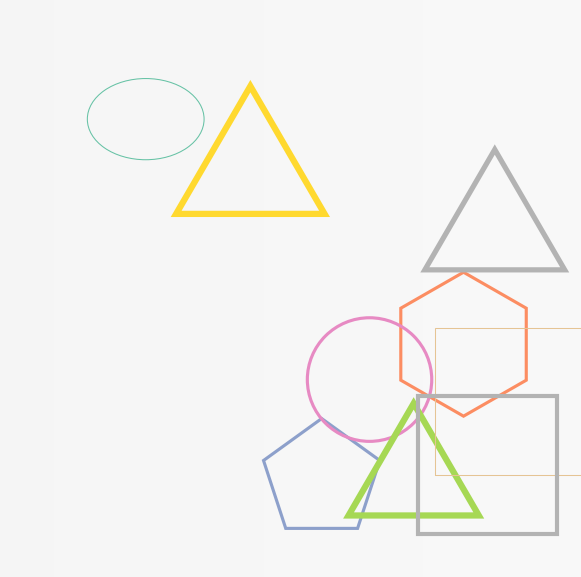[{"shape": "oval", "thickness": 0.5, "radius": 0.5, "center": [0.251, 0.793]}, {"shape": "hexagon", "thickness": 1.5, "radius": 0.62, "center": [0.797, 0.403]}, {"shape": "pentagon", "thickness": 1.5, "radius": 0.53, "center": [0.553, 0.169]}, {"shape": "circle", "thickness": 1.5, "radius": 0.54, "center": [0.636, 0.342]}, {"shape": "triangle", "thickness": 3, "radius": 0.65, "center": [0.712, 0.171]}, {"shape": "triangle", "thickness": 3, "radius": 0.74, "center": [0.431, 0.702]}, {"shape": "square", "thickness": 0.5, "radius": 0.64, "center": [0.876, 0.303]}, {"shape": "square", "thickness": 2, "radius": 0.6, "center": [0.839, 0.193]}, {"shape": "triangle", "thickness": 2.5, "radius": 0.69, "center": [0.851, 0.601]}]